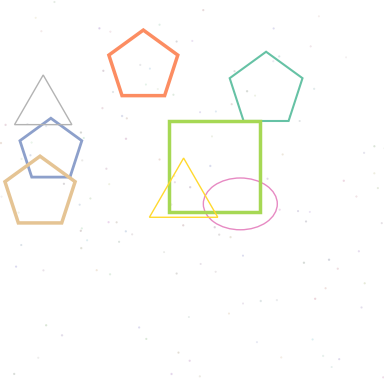[{"shape": "pentagon", "thickness": 1.5, "radius": 0.5, "center": [0.691, 0.766]}, {"shape": "pentagon", "thickness": 2.5, "radius": 0.47, "center": [0.372, 0.828]}, {"shape": "pentagon", "thickness": 2, "radius": 0.42, "center": [0.132, 0.608]}, {"shape": "oval", "thickness": 1, "radius": 0.48, "center": [0.624, 0.47]}, {"shape": "square", "thickness": 2.5, "radius": 0.59, "center": [0.557, 0.567]}, {"shape": "triangle", "thickness": 1, "radius": 0.51, "center": [0.477, 0.487]}, {"shape": "pentagon", "thickness": 2.5, "radius": 0.48, "center": [0.104, 0.498]}, {"shape": "triangle", "thickness": 1, "radius": 0.43, "center": [0.112, 0.719]}]